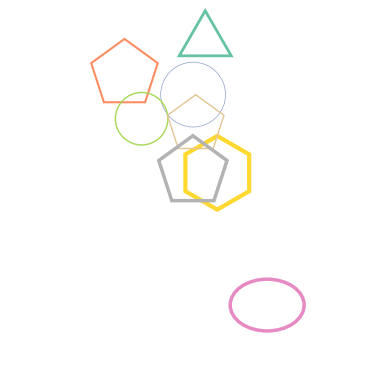[{"shape": "triangle", "thickness": 2, "radius": 0.39, "center": [0.533, 0.894]}, {"shape": "pentagon", "thickness": 1.5, "radius": 0.45, "center": [0.323, 0.808]}, {"shape": "circle", "thickness": 0.5, "radius": 0.42, "center": [0.502, 0.754]}, {"shape": "oval", "thickness": 2.5, "radius": 0.48, "center": [0.694, 0.208]}, {"shape": "circle", "thickness": 1, "radius": 0.34, "center": [0.368, 0.692]}, {"shape": "hexagon", "thickness": 3, "radius": 0.48, "center": [0.564, 0.551]}, {"shape": "pentagon", "thickness": 1, "radius": 0.39, "center": [0.508, 0.677]}, {"shape": "pentagon", "thickness": 2.5, "radius": 0.47, "center": [0.501, 0.554]}]